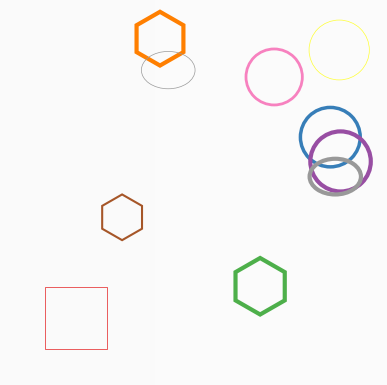[{"shape": "square", "thickness": 0.5, "radius": 0.4, "center": [0.196, 0.173]}, {"shape": "circle", "thickness": 2.5, "radius": 0.39, "center": [0.852, 0.644]}, {"shape": "hexagon", "thickness": 3, "radius": 0.37, "center": [0.671, 0.256]}, {"shape": "circle", "thickness": 3, "radius": 0.39, "center": [0.879, 0.581]}, {"shape": "hexagon", "thickness": 3, "radius": 0.35, "center": [0.413, 0.9]}, {"shape": "circle", "thickness": 0.5, "radius": 0.39, "center": [0.875, 0.87]}, {"shape": "hexagon", "thickness": 1.5, "radius": 0.3, "center": [0.315, 0.436]}, {"shape": "circle", "thickness": 2, "radius": 0.36, "center": [0.708, 0.8]}, {"shape": "oval", "thickness": 3, "radius": 0.33, "center": [0.865, 0.541]}, {"shape": "oval", "thickness": 0.5, "radius": 0.35, "center": [0.434, 0.818]}]